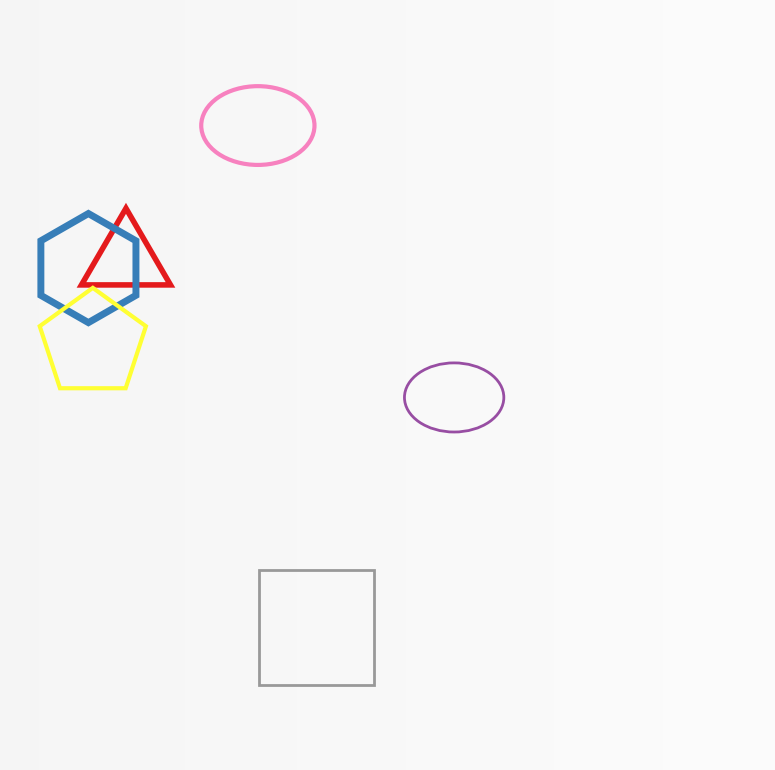[{"shape": "triangle", "thickness": 2, "radius": 0.33, "center": [0.163, 0.663]}, {"shape": "hexagon", "thickness": 2.5, "radius": 0.35, "center": [0.114, 0.652]}, {"shape": "oval", "thickness": 1, "radius": 0.32, "center": [0.586, 0.484]}, {"shape": "pentagon", "thickness": 1.5, "radius": 0.36, "center": [0.12, 0.554]}, {"shape": "oval", "thickness": 1.5, "radius": 0.37, "center": [0.333, 0.837]}, {"shape": "square", "thickness": 1, "radius": 0.37, "center": [0.408, 0.185]}]